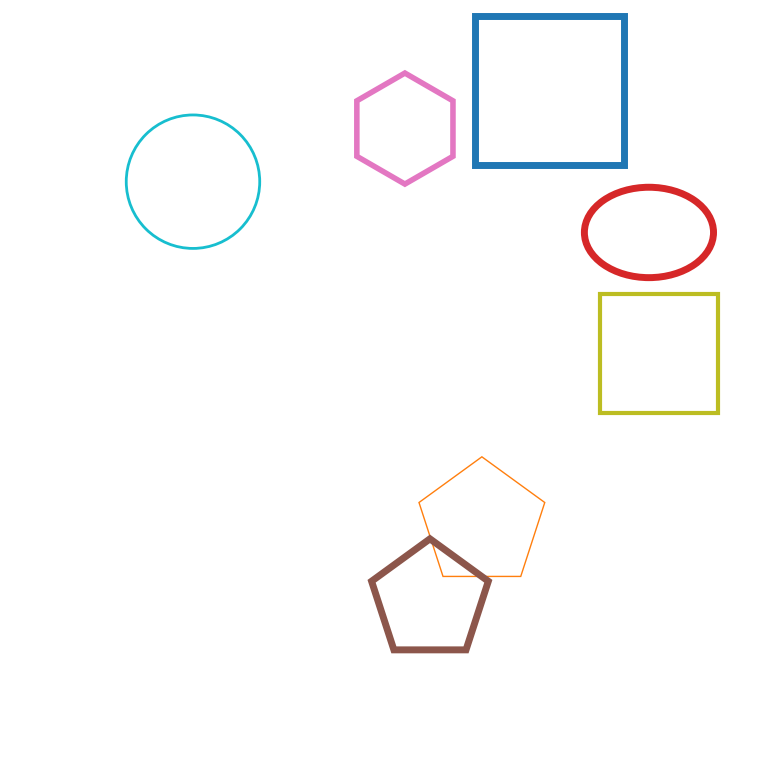[{"shape": "square", "thickness": 2.5, "radius": 0.48, "center": [0.713, 0.882]}, {"shape": "pentagon", "thickness": 0.5, "radius": 0.43, "center": [0.626, 0.321]}, {"shape": "oval", "thickness": 2.5, "radius": 0.42, "center": [0.843, 0.698]}, {"shape": "pentagon", "thickness": 2.5, "radius": 0.4, "center": [0.558, 0.221]}, {"shape": "hexagon", "thickness": 2, "radius": 0.36, "center": [0.526, 0.833]}, {"shape": "square", "thickness": 1.5, "radius": 0.38, "center": [0.856, 0.541]}, {"shape": "circle", "thickness": 1, "radius": 0.43, "center": [0.251, 0.764]}]